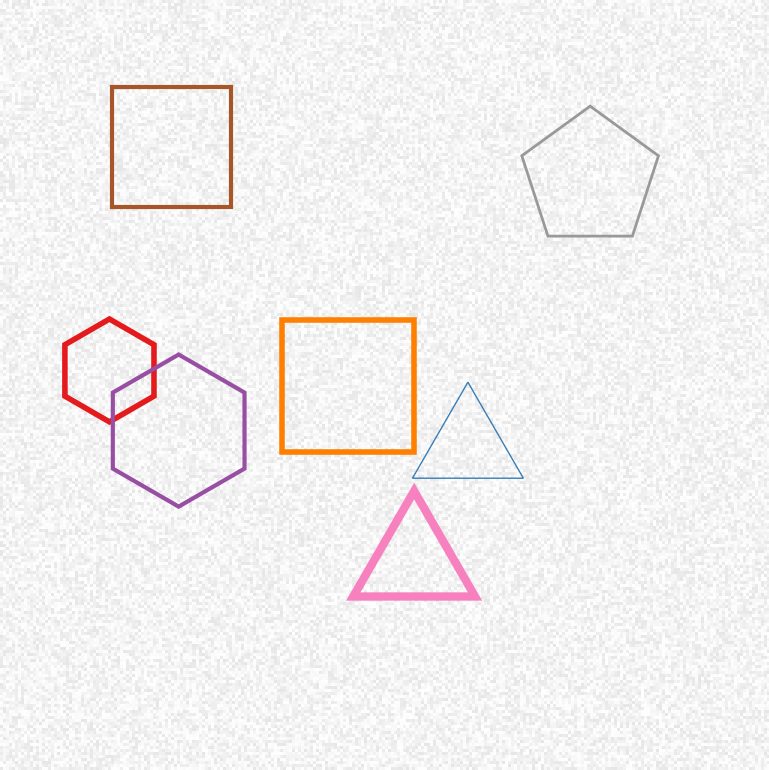[{"shape": "hexagon", "thickness": 2, "radius": 0.33, "center": [0.142, 0.519]}, {"shape": "triangle", "thickness": 0.5, "radius": 0.42, "center": [0.608, 0.421]}, {"shape": "hexagon", "thickness": 1.5, "radius": 0.49, "center": [0.232, 0.441]}, {"shape": "square", "thickness": 2, "radius": 0.43, "center": [0.452, 0.499]}, {"shape": "square", "thickness": 1.5, "radius": 0.39, "center": [0.223, 0.809]}, {"shape": "triangle", "thickness": 3, "radius": 0.46, "center": [0.538, 0.271]}, {"shape": "pentagon", "thickness": 1, "radius": 0.47, "center": [0.766, 0.769]}]